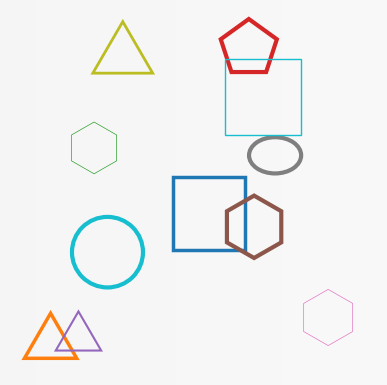[{"shape": "square", "thickness": 2.5, "radius": 0.47, "center": [0.54, 0.446]}, {"shape": "triangle", "thickness": 2.5, "radius": 0.39, "center": [0.131, 0.108]}, {"shape": "hexagon", "thickness": 0.5, "radius": 0.34, "center": [0.243, 0.616]}, {"shape": "pentagon", "thickness": 3, "radius": 0.38, "center": [0.642, 0.874]}, {"shape": "triangle", "thickness": 1.5, "radius": 0.34, "center": [0.202, 0.123]}, {"shape": "hexagon", "thickness": 3, "radius": 0.41, "center": [0.656, 0.411]}, {"shape": "hexagon", "thickness": 0.5, "radius": 0.37, "center": [0.847, 0.175]}, {"shape": "oval", "thickness": 3, "radius": 0.34, "center": [0.71, 0.597]}, {"shape": "triangle", "thickness": 2, "radius": 0.45, "center": [0.317, 0.855]}, {"shape": "square", "thickness": 1, "radius": 0.5, "center": [0.679, 0.748]}, {"shape": "circle", "thickness": 3, "radius": 0.46, "center": [0.277, 0.345]}]